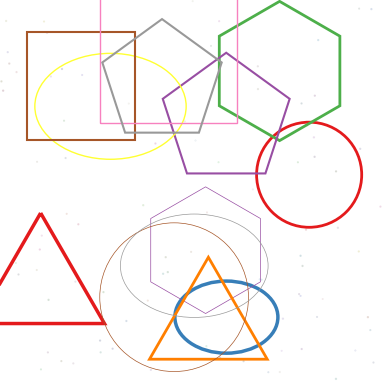[{"shape": "triangle", "thickness": 2.5, "radius": 0.96, "center": [0.106, 0.255]}, {"shape": "circle", "thickness": 2, "radius": 0.68, "center": [0.803, 0.546]}, {"shape": "oval", "thickness": 2.5, "radius": 0.67, "center": [0.588, 0.176]}, {"shape": "hexagon", "thickness": 2, "radius": 0.9, "center": [0.726, 0.816]}, {"shape": "hexagon", "thickness": 0.5, "radius": 0.82, "center": [0.534, 0.35]}, {"shape": "pentagon", "thickness": 1.5, "radius": 0.87, "center": [0.588, 0.69]}, {"shape": "triangle", "thickness": 2, "radius": 0.88, "center": [0.541, 0.155]}, {"shape": "oval", "thickness": 1, "radius": 0.98, "center": [0.287, 0.724]}, {"shape": "circle", "thickness": 0.5, "radius": 0.97, "center": [0.452, 0.228]}, {"shape": "square", "thickness": 1.5, "radius": 0.7, "center": [0.211, 0.777]}, {"shape": "square", "thickness": 1, "radius": 0.89, "center": [0.437, 0.859]}, {"shape": "oval", "thickness": 0.5, "radius": 0.96, "center": [0.505, 0.31]}, {"shape": "pentagon", "thickness": 1.5, "radius": 0.82, "center": [0.421, 0.787]}]